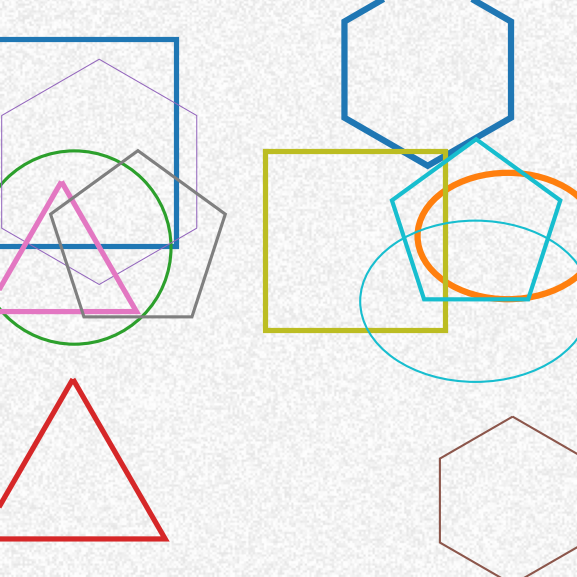[{"shape": "square", "thickness": 2.5, "radius": 0.9, "center": [0.125, 0.753]}, {"shape": "hexagon", "thickness": 3, "radius": 0.83, "center": [0.741, 0.879]}, {"shape": "oval", "thickness": 3, "radius": 0.78, "center": [0.879, 0.59]}, {"shape": "circle", "thickness": 1.5, "radius": 0.84, "center": [0.129, 0.57]}, {"shape": "triangle", "thickness": 2.5, "radius": 0.92, "center": [0.126, 0.158]}, {"shape": "hexagon", "thickness": 0.5, "radius": 0.98, "center": [0.172, 0.702]}, {"shape": "hexagon", "thickness": 1, "radius": 0.73, "center": [0.888, 0.132]}, {"shape": "triangle", "thickness": 2.5, "radius": 0.75, "center": [0.106, 0.535]}, {"shape": "pentagon", "thickness": 1.5, "radius": 0.8, "center": [0.239, 0.579]}, {"shape": "square", "thickness": 2.5, "radius": 0.78, "center": [0.615, 0.583]}, {"shape": "oval", "thickness": 1, "radius": 1.0, "center": [0.823, 0.477]}, {"shape": "pentagon", "thickness": 2, "radius": 0.77, "center": [0.824, 0.605]}]